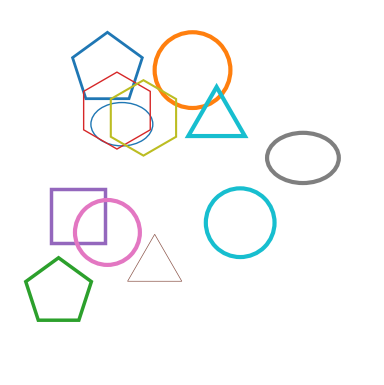[{"shape": "pentagon", "thickness": 2, "radius": 0.48, "center": [0.279, 0.821]}, {"shape": "oval", "thickness": 1, "radius": 0.4, "center": [0.317, 0.677]}, {"shape": "circle", "thickness": 3, "radius": 0.49, "center": [0.5, 0.818]}, {"shape": "pentagon", "thickness": 2.5, "radius": 0.45, "center": [0.152, 0.241]}, {"shape": "hexagon", "thickness": 1, "radius": 0.5, "center": [0.304, 0.713]}, {"shape": "square", "thickness": 2.5, "radius": 0.35, "center": [0.202, 0.438]}, {"shape": "triangle", "thickness": 0.5, "radius": 0.41, "center": [0.402, 0.31]}, {"shape": "circle", "thickness": 3, "radius": 0.42, "center": [0.279, 0.396]}, {"shape": "oval", "thickness": 3, "radius": 0.47, "center": [0.787, 0.59]}, {"shape": "hexagon", "thickness": 1.5, "radius": 0.49, "center": [0.373, 0.694]}, {"shape": "circle", "thickness": 3, "radius": 0.45, "center": [0.624, 0.422]}, {"shape": "triangle", "thickness": 3, "radius": 0.42, "center": [0.563, 0.689]}]